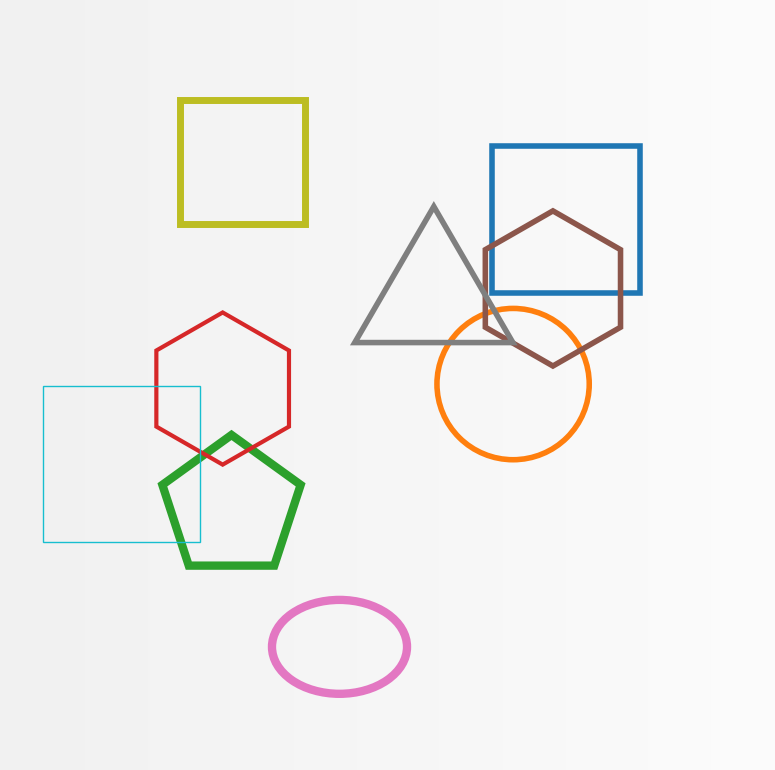[{"shape": "square", "thickness": 2, "radius": 0.48, "center": [0.73, 0.715]}, {"shape": "circle", "thickness": 2, "radius": 0.49, "center": [0.662, 0.501]}, {"shape": "pentagon", "thickness": 3, "radius": 0.47, "center": [0.299, 0.341]}, {"shape": "hexagon", "thickness": 1.5, "radius": 0.49, "center": [0.287, 0.495]}, {"shape": "hexagon", "thickness": 2, "radius": 0.5, "center": [0.713, 0.625]}, {"shape": "oval", "thickness": 3, "radius": 0.44, "center": [0.438, 0.16]}, {"shape": "triangle", "thickness": 2, "radius": 0.59, "center": [0.56, 0.614]}, {"shape": "square", "thickness": 2.5, "radius": 0.4, "center": [0.313, 0.79]}, {"shape": "square", "thickness": 0.5, "radius": 0.51, "center": [0.157, 0.397]}]